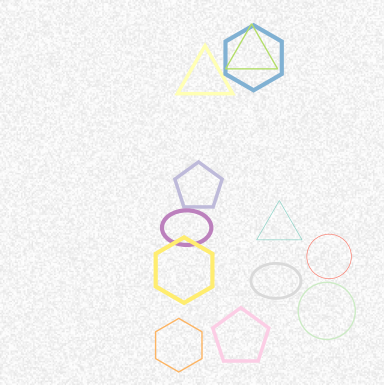[{"shape": "triangle", "thickness": 0.5, "radius": 0.34, "center": [0.726, 0.411]}, {"shape": "triangle", "thickness": 2.5, "radius": 0.42, "center": [0.533, 0.798]}, {"shape": "pentagon", "thickness": 2.5, "radius": 0.32, "center": [0.516, 0.515]}, {"shape": "circle", "thickness": 0.5, "radius": 0.29, "center": [0.855, 0.334]}, {"shape": "hexagon", "thickness": 3, "radius": 0.42, "center": [0.659, 0.85]}, {"shape": "hexagon", "thickness": 1, "radius": 0.35, "center": [0.464, 0.103]}, {"shape": "triangle", "thickness": 1, "radius": 0.39, "center": [0.654, 0.86]}, {"shape": "pentagon", "thickness": 2.5, "radius": 0.38, "center": [0.625, 0.124]}, {"shape": "oval", "thickness": 2, "radius": 0.32, "center": [0.717, 0.27]}, {"shape": "oval", "thickness": 3, "radius": 0.32, "center": [0.485, 0.409]}, {"shape": "circle", "thickness": 1, "radius": 0.37, "center": [0.849, 0.193]}, {"shape": "hexagon", "thickness": 3, "radius": 0.43, "center": [0.478, 0.298]}]